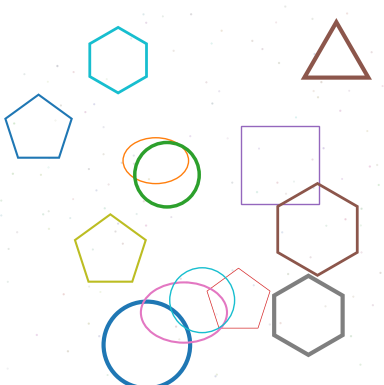[{"shape": "pentagon", "thickness": 1.5, "radius": 0.45, "center": [0.1, 0.664]}, {"shape": "circle", "thickness": 3, "radius": 0.56, "center": [0.381, 0.104]}, {"shape": "oval", "thickness": 1, "radius": 0.43, "center": [0.405, 0.583]}, {"shape": "circle", "thickness": 2.5, "radius": 0.42, "center": [0.434, 0.546]}, {"shape": "pentagon", "thickness": 0.5, "radius": 0.43, "center": [0.62, 0.217]}, {"shape": "square", "thickness": 1, "radius": 0.5, "center": [0.727, 0.572]}, {"shape": "triangle", "thickness": 3, "radius": 0.48, "center": [0.874, 0.846]}, {"shape": "hexagon", "thickness": 2, "radius": 0.6, "center": [0.825, 0.404]}, {"shape": "oval", "thickness": 1.5, "radius": 0.56, "center": [0.478, 0.188]}, {"shape": "hexagon", "thickness": 3, "radius": 0.51, "center": [0.801, 0.181]}, {"shape": "pentagon", "thickness": 1.5, "radius": 0.48, "center": [0.287, 0.347]}, {"shape": "hexagon", "thickness": 2, "radius": 0.43, "center": [0.307, 0.844]}, {"shape": "circle", "thickness": 1, "radius": 0.42, "center": [0.525, 0.22]}]